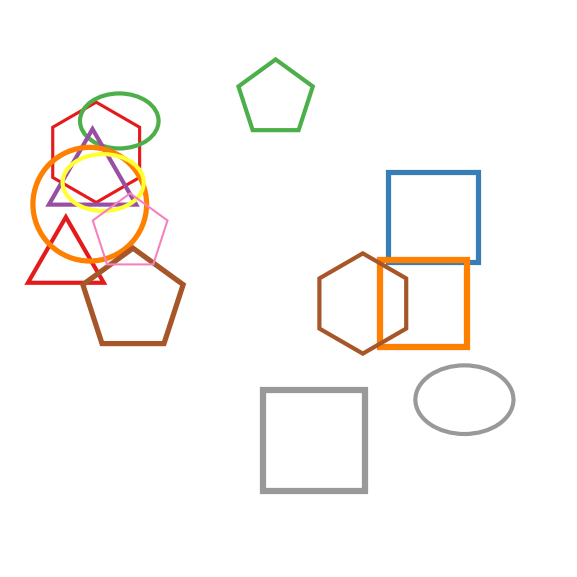[{"shape": "triangle", "thickness": 2, "radius": 0.38, "center": [0.114, 0.547]}, {"shape": "hexagon", "thickness": 1.5, "radius": 0.43, "center": [0.167, 0.735]}, {"shape": "square", "thickness": 2.5, "radius": 0.39, "center": [0.75, 0.624]}, {"shape": "pentagon", "thickness": 2, "radius": 0.34, "center": [0.477, 0.829]}, {"shape": "oval", "thickness": 2, "radius": 0.34, "center": [0.207, 0.79]}, {"shape": "triangle", "thickness": 2, "radius": 0.44, "center": [0.16, 0.688]}, {"shape": "circle", "thickness": 2.5, "radius": 0.49, "center": [0.155, 0.646]}, {"shape": "square", "thickness": 3, "radius": 0.38, "center": [0.733, 0.473]}, {"shape": "oval", "thickness": 2, "radius": 0.35, "center": [0.179, 0.683]}, {"shape": "pentagon", "thickness": 2.5, "radius": 0.46, "center": [0.23, 0.478]}, {"shape": "hexagon", "thickness": 2, "radius": 0.43, "center": [0.628, 0.474]}, {"shape": "pentagon", "thickness": 1, "radius": 0.34, "center": [0.225, 0.596]}, {"shape": "square", "thickness": 3, "radius": 0.44, "center": [0.544, 0.236]}, {"shape": "oval", "thickness": 2, "radius": 0.42, "center": [0.804, 0.307]}]